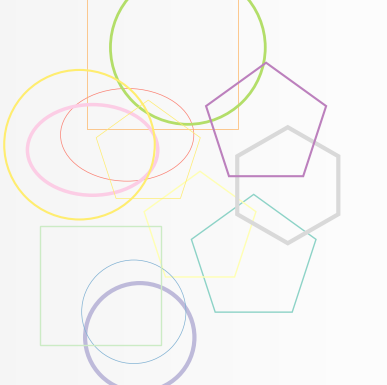[{"shape": "pentagon", "thickness": 1, "radius": 0.85, "center": [0.655, 0.326]}, {"shape": "pentagon", "thickness": 1, "radius": 0.76, "center": [0.516, 0.403]}, {"shape": "circle", "thickness": 3, "radius": 0.71, "center": [0.361, 0.124]}, {"shape": "oval", "thickness": 0.5, "radius": 0.86, "center": [0.328, 0.65]}, {"shape": "circle", "thickness": 0.5, "radius": 0.67, "center": [0.345, 0.19]}, {"shape": "square", "thickness": 0.5, "radius": 0.97, "center": [0.419, 0.86]}, {"shape": "circle", "thickness": 2, "radius": 1.0, "center": [0.485, 0.877]}, {"shape": "oval", "thickness": 2.5, "radius": 0.84, "center": [0.239, 0.611]}, {"shape": "hexagon", "thickness": 3, "radius": 0.75, "center": [0.743, 0.519]}, {"shape": "pentagon", "thickness": 1.5, "radius": 0.81, "center": [0.687, 0.674]}, {"shape": "square", "thickness": 1, "radius": 0.78, "center": [0.259, 0.258]}, {"shape": "pentagon", "thickness": 0.5, "radius": 0.71, "center": [0.383, 0.599]}, {"shape": "circle", "thickness": 1.5, "radius": 0.97, "center": [0.205, 0.624]}]